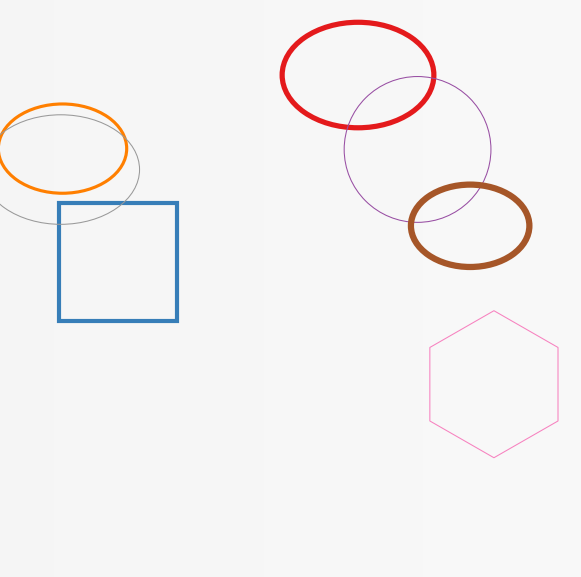[{"shape": "oval", "thickness": 2.5, "radius": 0.65, "center": [0.616, 0.869]}, {"shape": "square", "thickness": 2, "radius": 0.51, "center": [0.203, 0.545]}, {"shape": "circle", "thickness": 0.5, "radius": 0.63, "center": [0.718, 0.74]}, {"shape": "oval", "thickness": 1.5, "radius": 0.55, "center": [0.108, 0.742]}, {"shape": "oval", "thickness": 3, "radius": 0.51, "center": [0.809, 0.608]}, {"shape": "hexagon", "thickness": 0.5, "radius": 0.64, "center": [0.85, 0.334]}, {"shape": "oval", "thickness": 0.5, "radius": 0.68, "center": [0.105, 0.706]}]